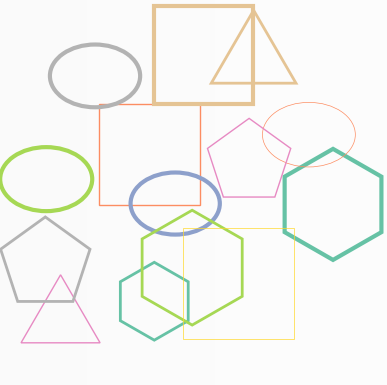[{"shape": "hexagon", "thickness": 2, "radius": 0.51, "center": [0.398, 0.218]}, {"shape": "hexagon", "thickness": 3, "radius": 0.72, "center": [0.859, 0.469]}, {"shape": "oval", "thickness": 0.5, "radius": 0.6, "center": [0.797, 0.65]}, {"shape": "square", "thickness": 1, "radius": 0.65, "center": [0.386, 0.599]}, {"shape": "oval", "thickness": 3, "radius": 0.58, "center": [0.452, 0.471]}, {"shape": "pentagon", "thickness": 1, "radius": 0.56, "center": [0.643, 0.58]}, {"shape": "triangle", "thickness": 1, "radius": 0.59, "center": [0.156, 0.168]}, {"shape": "oval", "thickness": 3, "radius": 0.59, "center": [0.119, 0.535]}, {"shape": "hexagon", "thickness": 2, "radius": 0.75, "center": [0.496, 0.305]}, {"shape": "square", "thickness": 0.5, "radius": 0.72, "center": [0.615, 0.264]}, {"shape": "square", "thickness": 3, "radius": 0.64, "center": [0.526, 0.857]}, {"shape": "triangle", "thickness": 2, "radius": 0.63, "center": [0.655, 0.847]}, {"shape": "pentagon", "thickness": 2, "radius": 0.61, "center": [0.117, 0.315]}, {"shape": "oval", "thickness": 3, "radius": 0.58, "center": [0.245, 0.803]}]